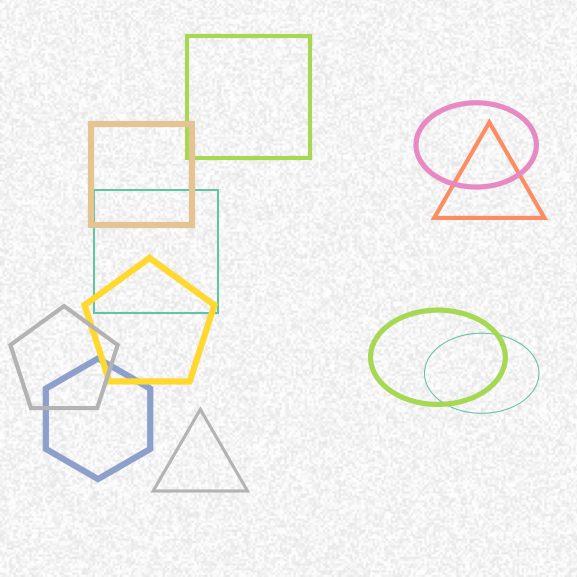[{"shape": "square", "thickness": 1, "radius": 0.53, "center": [0.27, 0.563]}, {"shape": "oval", "thickness": 0.5, "radius": 0.5, "center": [0.834, 0.353]}, {"shape": "triangle", "thickness": 2, "radius": 0.55, "center": [0.847, 0.677]}, {"shape": "hexagon", "thickness": 3, "radius": 0.52, "center": [0.17, 0.274]}, {"shape": "oval", "thickness": 2.5, "radius": 0.52, "center": [0.825, 0.748]}, {"shape": "square", "thickness": 2, "radius": 0.53, "center": [0.43, 0.831]}, {"shape": "oval", "thickness": 2.5, "radius": 0.58, "center": [0.758, 0.38]}, {"shape": "pentagon", "thickness": 3, "radius": 0.59, "center": [0.259, 0.434]}, {"shape": "square", "thickness": 3, "radius": 0.44, "center": [0.245, 0.697]}, {"shape": "pentagon", "thickness": 2, "radius": 0.49, "center": [0.111, 0.372]}, {"shape": "triangle", "thickness": 1.5, "radius": 0.47, "center": [0.347, 0.196]}]